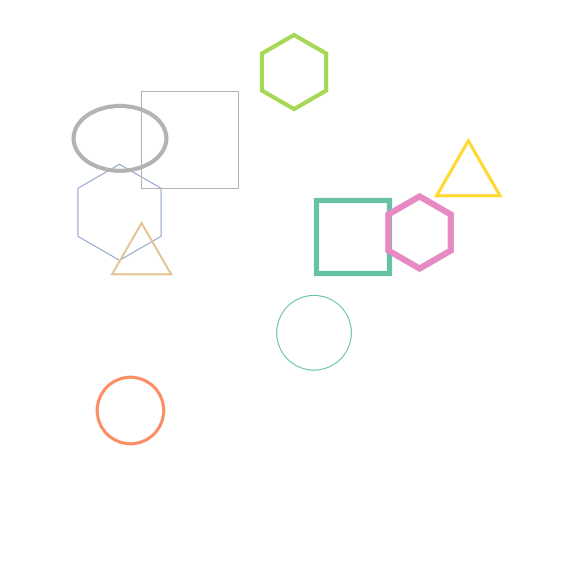[{"shape": "square", "thickness": 2.5, "radius": 0.32, "center": [0.61, 0.589]}, {"shape": "circle", "thickness": 0.5, "radius": 0.32, "center": [0.544, 0.423]}, {"shape": "circle", "thickness": 1.5, "radius": 0.29, "center": [0.226, 0.288]}, {"shape": "hexagon", "thickness": 0.5, "radius": 0.42, "center": [0.207, 0.632]}, {"shape": "hexagon", "thickness": 3, "radius": 0.31, "center": [0.727, 0.597]}, {"shape": "hexagon", "thickness": 2, "radius": 0.32, "center": [0.509, 0.874]}, {"shape": "triangle", "thickness": 1.5, "radius": 0.32, "center": [0.811, 0.692]}, {"shape": "triangle", "thickness": 1, "radius": 0.3, "center": [0.245, 0.554]}, {"shape": "square", "thickness": 0.5, "radius": 0.42, "center": [0.327, 0.757]}, {"shape": "oval", "thickness": 2, "radius": 0.4, "center": [0.208, 0.76]}]